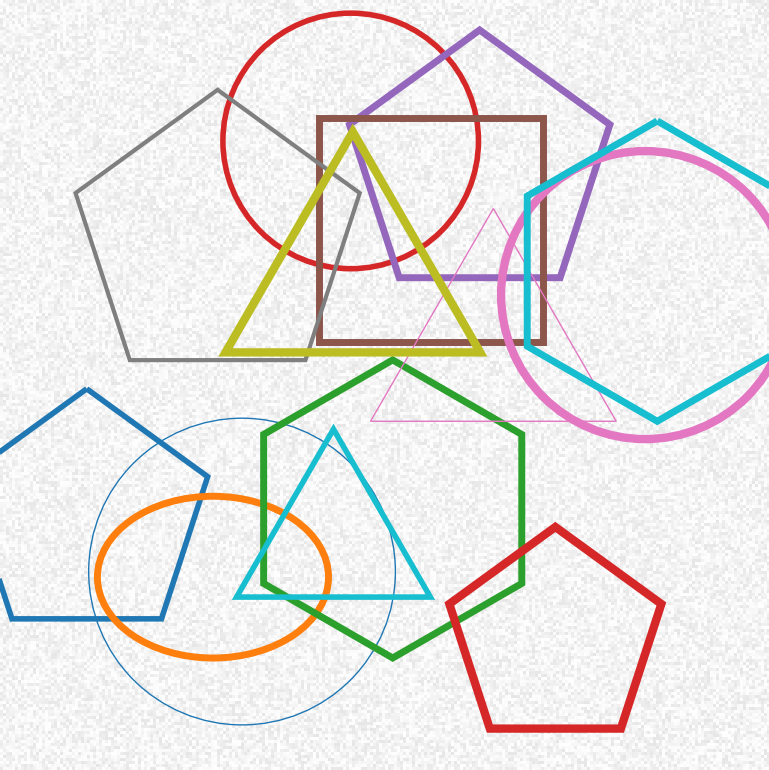[{"shape": "circle", "thickness": 0.5, "radius": 1.0, "center": [0.314, 0.258]}, {"shape": "pentagon", "thickness": 2, "radius": 0.83, "center": [0.113, 0.33]}, {"shape": "oval", "thickness": 2.5, "radius": 0.75, "center": [0.277, 0.25]}, {"shape": "hexagon", "thickness": 2.5, "radius": 0.97, "center": [0.51, 0.339]}, {"shape": "circle", "thickness": 2, "radius": 0.83, "center": [0.455, 0.817]}, {"shape": "pentagon", "thickness": 3, "radius": 0.72, "center": [0.721, 0.171]}, {"shape": "pentagon", "thickness": 2.5, "radius": 0.89, "center": [0.623, 0.783]}, {"shape": "square", "thickness": 2.5, "radius": 0.73, "center": [0.56, 0.701]}, {"shape": "circle", "thickness": 3, "radius": 0.94, "center": [0.838, 0.617]}, {"shape": "triangle", "thickness": 0.5, "radius": 0.92, "center": [0.641, 0.545]}, {"shape": "pentagon", "thickness": 1.5, "radius": 0.97, "center": [0.283, 0.689]}, {"shape": "triangle", "thickness": 3, "radius": 0.95, "center": [0.458, 0.638]}, {"shape": "hexagon", "thickness": 2.5, "radius": 0.98, "center": [0.854, 0.648]}, {"shape": "triangle", "thickness": 2, "radius": 0.73, "center": [0.433, 0.297]}]